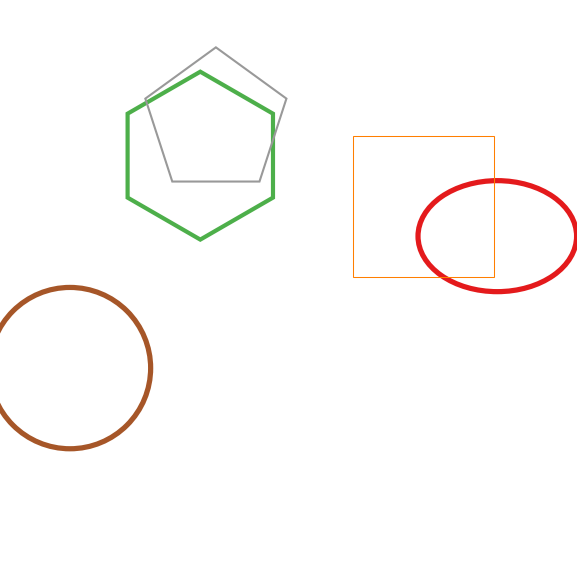[{"shape": "oval", "thickness": 2.5, "radius": 0.69, "center": [0.861, 0.59]}, {"shape": "hexagon", "thickness": 2, "radius": 0.73, "center": [0.347, 0.73]}, {"shape": "square", "thickness": 0.5, "radius": 0.61, "center": [0.733, 0.642]}, {"shape": "circle", "thickness": 2.5, "radius": 0.7, "center": [0.121, 0.362]}, {"shape": "pentagon", "thickness": 1, "radius": 0.64, "center": [0.374, 0.789]}]